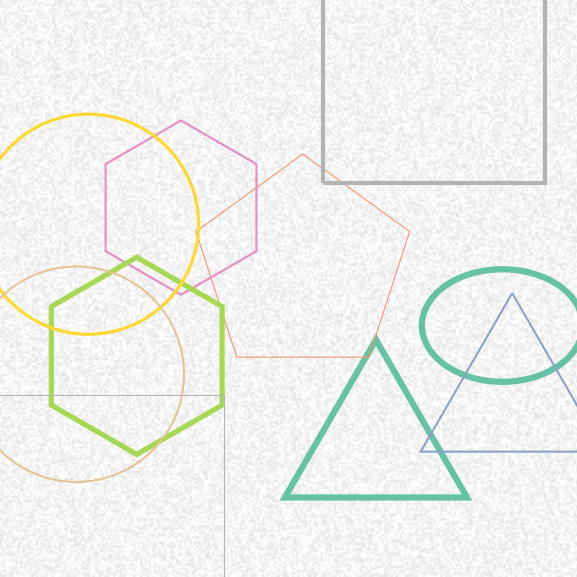[{"shape": "oval", "thickness": 3, "radius": 0.7, "center": [0.87, 0.435]}, {"shape": "triangle", "thickness": 3, "radius": 0.91, "center": [0.651, 0.229]}, {"shape": "pentagon", "thickness": 0.5, "radius": 0.97, "center": [0.524, 0.538]}, {"shape": "triangle", "thickness": 1, "radius": 0.92, "center": [0.887, 0.309]}, {"shape": "hexagon", "thickness": 1, "radius": 0.75, "center": [0.313, 0.64]}, {"shape": "hexagon", "thickness": 2.5, "radius": 0.85, "center": [0.237, 0.383]}, {"shape": "circle", "thickness": 1.5, "radius": 0.95, "center": [0.153, 0.611]}, {"shape": "circle", "thickness": 1, "radius": 0.93, "center": [0.132, 0.351]}, {"shape": "square", "thickness": 0.5, "radius": 0.99, "center": [0.19, 0.119]}, {"shape": "square", "thickness": 2, "radius": 0.96, "center": [0.751, 0.875]}]